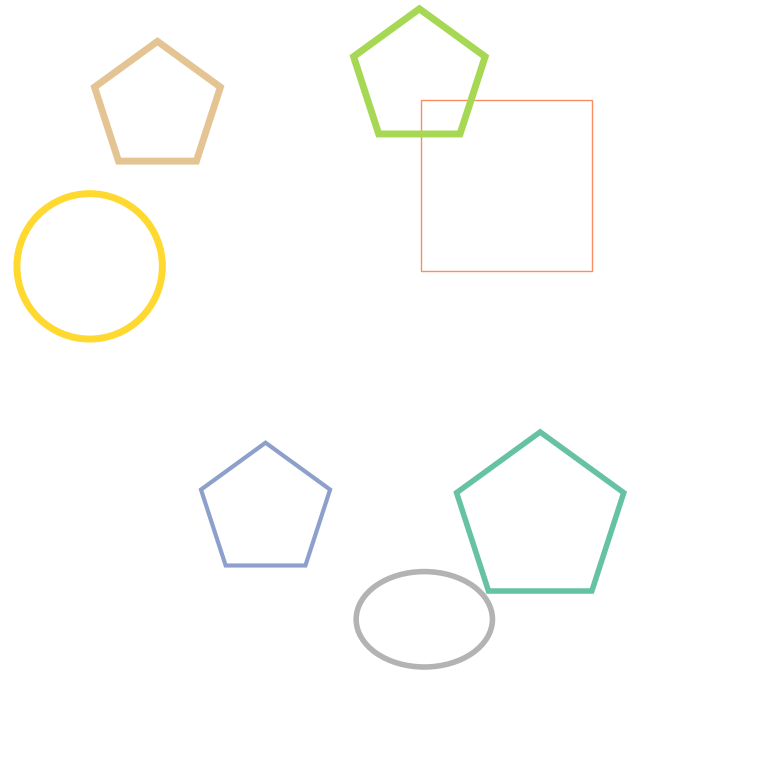[{"shape": "pentagon", "thickness": 2, "radius": 0.57, "center": [0.702, 0.325]}, {"shape": "square", "thickness": 0.5, "radius": 0.55, "center": [0.657, 0.759]}, {"shape": "pentagon", "thickness": 1.5, "radius": 0.44, "center": [0.345, 0.337]}, {"shape": "pentagon", "thickness": 2.5, "radius": 0.45, "center": [0.545, 0.899]}, {"shape": "circle", "thickness": 2.5, "radius": 0.47, "center": [0.116, 0.654]}, {"shape": "pentagon", "thickness": 2.5, "radius": 0.43, "center": [0.205, 0.86]}, {"shape": "oval", "thickness": 2, "radius": 0.44, "center": [0.551, 0.196]}]